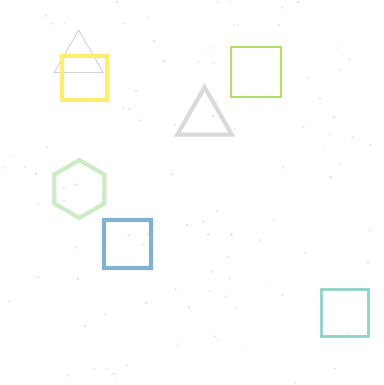[{"shape": "square", "thickness": 2, "radius": 0.31, "center": [0.894, 0.188]}, {"shape": "triangle", "thickness": 0.5, "radius": 0.37, "center": [0.204, 0.848]}, {"shape": "square", "thickness": 3, "radius": 0.31, "center": [0.331, 0.367]}, {"shape": "square", "thickness": 1.5, "radius": 0.33, "center": [0.665, 0.812]}, {"shape": "triangle", "thickness": 3, "radius": 0.41, "center": [0.531, 0.691]}, {"shape": "hexagon", "thickness": 3, "radius": 0.38, "center": [0.206, 0.509]}, {"shape": "square", "thickness": 3, "radius": 0.29, "center": [0.22, 0.797]}]